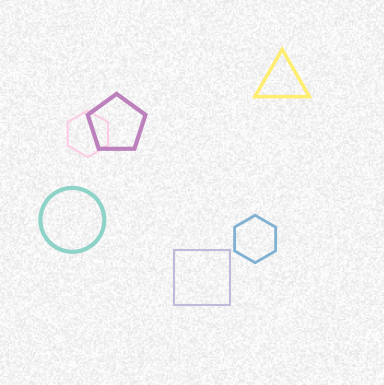[{"shape": "circle", "thickness": 3, "radius": 0.42, "center": [0.188, 0.429]}, {"shape": "square", "thickness": 1.5, "radius": 0.36, "center": [0.525, 0.279]}, {"shape": "hexagon", "thickness": 2, "radius": 0.31, "center": [0.663, 0.379]}, {"shape": "hexagon", "thickness": 1.5, "radius": 0.3, "center": [0.228, 0.652]}, {"shape": "pentagon", "thickness": 3, "radius": 0.39, "center": [0.303, 0.677]}, {"shape": "triangle", "thickness": 2.5, "radius": 0.41, "center": [0.733, 0.79]}]